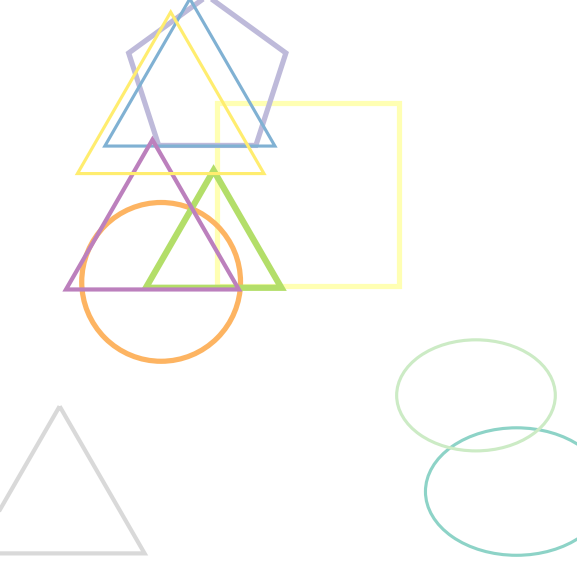[{"shape": "oval", "thickness": 1.5, "radius": 0.79, "center": [0.894, 0.148]}, {"shape": "square", "thickness": 2.5, "radius": 0.79, "center": [0.533, 0.662]}, {"shape": "pentagon", "thickness": 2.5, "radius": 0.72, "center": [0.359, 0.863]}, {"shape": "triangle", "thickness": 1.5, "radius": 0.85, "center": [0.329, 0.831]}, {"shape": "circle", "thickness": 2.5, "radius": 0.69, "center": [0.279, 0.511]}, {"shape": "triangle", "thickness": 3, "radius": 0.68, "center": [0.37, 0.569]}, {"shape": "triangle", "thickness": 2, "radius": 0.85, "center": [0.103, 0.126]}, {"shape": "triangle", "thickness": 2, "radius": 0.86, "center": [0.264, 0.584]}, {"shape": "oval", "thickness": 1.5, "radius": 0.69, "center": [0.824, 0.315]}, {"shape": "triangle", "thickness": 1.5, "radius": 0.93, "center": [0.296, 0.792]}]